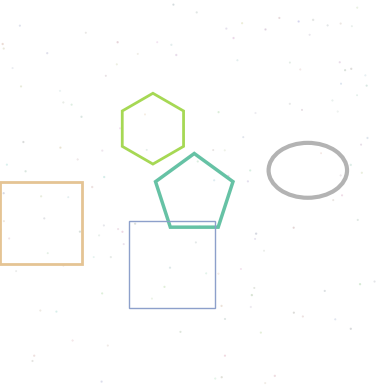[{"shape": "pentagon", "thickness": 2.5, "radius": 0.53, "center": [0.505, 0.495]}, {"shape": "square", "thickness": 1, "radius": 0.56, "center": [0.446, 0.313]}, {"shape": "hexagon", "thickness": 2, "radius": 0.46, "center": [0.397, 0.666]}, {"shape": "square", "thickness": 2, "radius": 0.53, "center": [0.106, 0.42]}, {"shape": "oval", "thickness": 3, "radius": 0.51, "center": [0.8, 0.558]}]